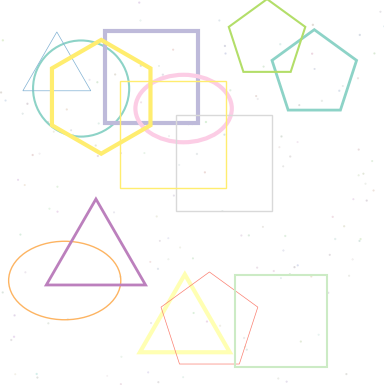[{"shape": "pentagon", "thickness": 2, "radius": 0.58, "center": [0.816, 0.807]}, {"shape": "circle", "thickness": 1.5, "radius": 0.62, "center": [0.211, 0.77]}, {"shape": "triangle", "thickness": 3, "radius": 0.67, "center": [0.48, 0.152]}, {"shape": "square", "thickness": 3, "radius": 0.6, "center": [0.394, 0.8]}, {"shape": "pentagon", "thickness": 0.5, "radius": 0.66, "center": [0.544, 0.161]}, {"shape": "triangle", "thickness": 0.5, "radius": 0.51, "center": [0.148, 0.815]}, {"shape": "oval", "thickness": 1, "radius": 0.73, "center": [0.168, 0.271]}, {"shape": "pentagon", "thickness": 1.5, "radius": 0.52, "center": [0.694, 0.898]}, {"shape": "oval", "thickness": 3, "radius": 0.63, "center": [0.477, 0.718]}, {"shape": "square", "thickness": 1, "radius": 0.63, "center": [0.581, 0.576]}, {"shape": "triangle", "thickness": 2, "radius": 0.74, "center": [0.249, 0.334]}, {"shape": "square", "thickness": 1.5, "radius": 0.6, "center": [0.731, 0.166]}, {"shape": "hexagon", "thickness": 3, "radius": 0.74, "center": [0.263, 0.749]}, {"shape": "square", "thickness": 1, "radius": 0.69, "center": [0.449, 0.652]}]